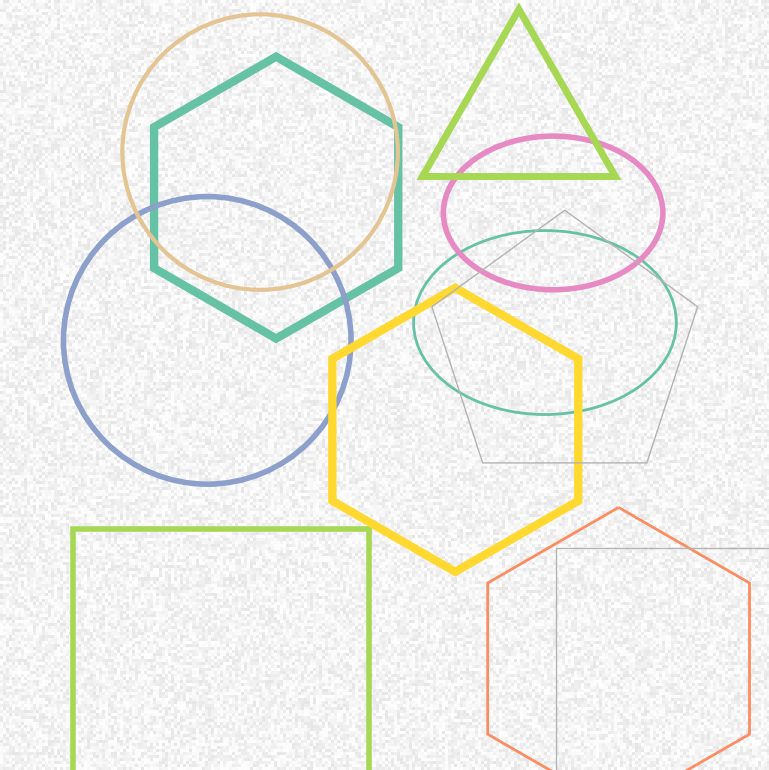[{"shape": "oval", "thickness": 1, "radius": 0.85, "center": [0.708, 0.581]}, {"shape": "hexagon", "thickness": 3, "radius": 0.92, "center": [0.359, 0.743]}, {"shape": "hexagon", "thickness": 1, "radius": 0.98, "center": [0.803, 0.145]}, {"shape": "circle", "thickness": 2, "radius": 0.93, "center": [0.269, 0.558]}, {"shape": "oval", "thickness": 2, "radius": 0.71, "center": [0.718, 0.723]}, {"shape": "square", "thickness": 2, "radius": 0.96, "center": [0.287, 0.121]}, {"shape": "triangle", "thickness": 2.5, "radius": 0.72, "center": [0.674, 0.843]}, {"shape": "hexagon", "thickness": 3, "radius": 0.92, "center": [0.591, 0.442]}, {"shape": "circle", "thickness": 1.5, "radius": 0.89, "center": [0.338, 0.803]}, {"shape": "square", "thickness": 0.5, "radius": 0.74, "center": [0.869, 0.141]}, {"shape": "pentagon", "thickness": 0.5, "radius": 0.91, "center": [0.733, 0.546]}]